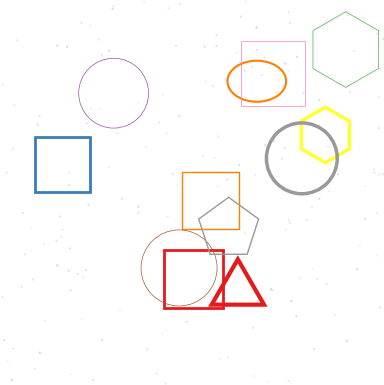[{"shape": "triangle", "thickness": 3, "radius": 0.39, "center": [0.618, 0.248]}, {"shape": "square", "thickness": 2, "radius": 0.38, "center": [0.503, 0.276]}, {"shape": "square", "thickness": 2, "radius": 0.36, "center": [0.163, 0.573]}, {"shape": "hexagon", "thickness": 0.5, "radius": 0.49, "center": [0.898, 0.871]}, {"shape": "circle", "thickness": 0.5, "radius": 0.45, "center": [0.295, 0.758]}, {"shape": "square", "thickness": 1, "radius": 0.37, "center": [0.546, 0.478]}, {"shape": "oval", "thickness": 1.5, "radius": 0.38, "center": [0.667, 0.789]}, {"shape": "hexagon", "thickness": 2.5, "radius": 0.36, "center": [0.845, 0.649]}, {"shape": "circle", "thickness": 0.5, "radius": 0.49, "center": [0.465, 0.304]}, {"shape": "square", "thickness": 0.5, "radius": 0.42, "center": [0.709, 0.809]}, {"shape": "circle", "thickness": 2.5, "radius": 0.46, "center": [0.784, 0.589]}, {"shape": "pentagon", "thickness": 1, "radius": 0.41, "center": [0.594, 0.406]}]